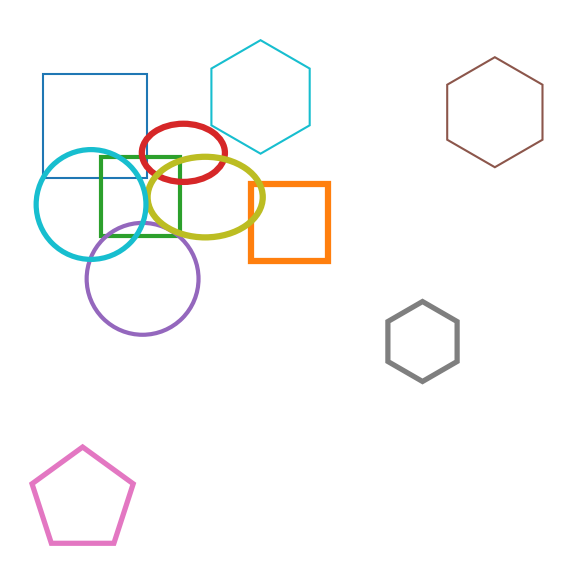[{"shape": "square", "thickness": 1, "radius": 0.45, "center": [0.164, 0.782]}, {"shape": "square", "thickness": 3, "radius": 0.34, "center": [0.501, 0.614]}, {"shape": "square", "thickness": 2, "radius": 0.34, "center": [0.243, 0.659]}, {"shape": "oval", "thickness": 3, "radius": 0.36, "center": [0.318, 0.735]}, {"shape": "circle", "thickness": 2, "radius": 0.48, "center": [0.247, 0.516]}, {"shape": "hexagon", "thickness": 1, "radius": 0.48, "center": [0.857, 0.805]}, {"shape": "pentagon", "thickness": 2.5, "radius": 0.46, "center": [0.143, 0.133]}, {"shape": "hexagon", "thickness": 2.5, "radius": 0.35, "center": [0.732, 0.408]}, {"shape": "oval", "thickness": 3, "radius": 0.5, "center": [0.355, 0.658]}, {"shape": "circle", "thickness": 2.5, "radius": 0.48, "center": [0.158, 0.645]}, {"shape": "hexagon", "thickness": 1, "radius": 0.49, "center": [0.451, 0.831]}]